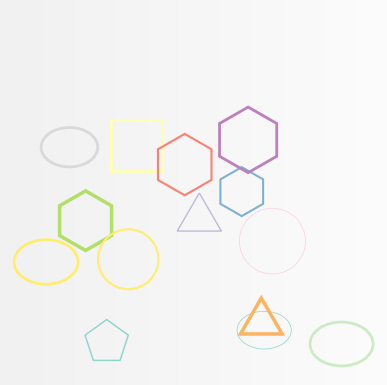[{"shape": "oval", "thickness": 0.5, "radius": 0.35, "center": [0.682, 0.143]}, {"shape": "pentagon", "thickness": 1, "radius": 0.29, "center": [0.275, 0.111]}, {"shape": "square", "thickness": 2, "radius": 0.33, "center": [0.353, 0.623]}, {"shape": "triangle", "thickness": 1, "radius": 0.33, "center": [0.514, 0.433]}, {"shape": "hexagon", "thickness": 1.5, "radius": 0.4, "center": [0.477, 0.573]}, {"shape": "hexagon", "thickness": 1.5, "radius": 0.32, "center": [0.624, 0.502]}, {"shape": "triangle", "thickness": 2.5, "radius": 0.31, "center": [0.674, 0.164]}, {"shape": "hexagon", "thickness": 2.5, "radius": 0.39, "center": [0.221, 0.427]}, {"shape": "circle", "thickness": 0.5, "radius": 0.43, "center": [0.703, 0.374]}, {"shape": "oval", "thickness": 2, "radius": 0.37, "center": [0.179, 0.618]}, {"shape": "hexagon", "thickness": 2, "radius": 0.43, "center": [0.64, 0.637]}, {"shape": "oval", "thickness": 2, "radius": 0.41, "center": [0.881, 0.107]}, {"shape": "oval", "thickness": 2, "radius": 0.41, "center": [0.119, 0.32]}, {"shape": "circle", "thickness": 1.5, "radius": 0.39, "center": [0.331, 0.327]}]